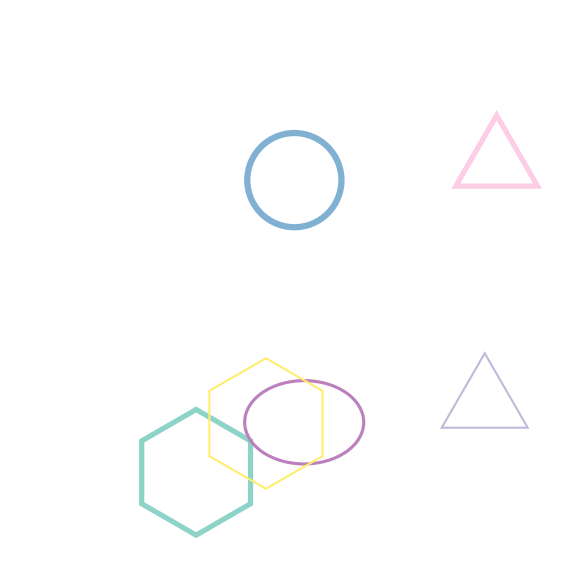[{"shape": "hexagon", "thickness": 2.5, "radius": 0.54, "center": [0.34, 0.181]}, {"shape": "triangle", "thickness": 1, "radius": 0.43, "center": [0.839, 0.301]}, {"shape": "circle", "thickness": 3, "radius": 0.41, "center": [0.51, 0.687]}, {"shape": "triangle", "thickness": 2.5, "radius": 0.41, "center": [0.86, 0.718]}, {"shape": "oval", "thickness": 1.5, "radius": 0.52, "center": [0.527, 0.268]}, {"shape": "hexagon", "thickness": 1, "radius": 0.57, "center": [0.46, 0.266]}]